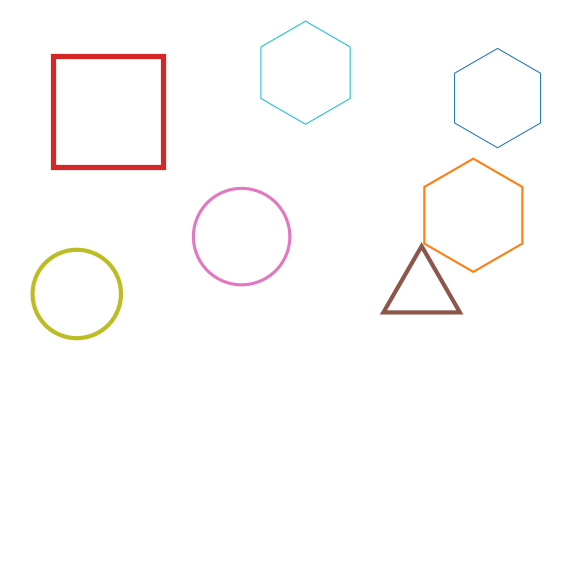[{"shape": "hexagon", "thickness": 0.5, "radius": 0.43, "center": [0.862, 0.829]}, {"shape": "hexagon", "thickness": 1, "radius": 0.49, "center": [0.82, 0.626]}, {"shape": "square", "thickness": 2.5, "radius": 0.48, "center": [0.187, 0.806]}, {"shape": "triangle", "thickness": 2, "radius": 0.38, "center": [0.73, 0.496]}, {"shape": "circle", "thickness": 1.5, "radius": 0.42, "center": [0.418, 0.589]}, {"shape": "circle", "thickness": 2, "radius": 0.38, "center": [0.133, 0.49]}, {"shape": "hexagon", "thickness": 0.5, "radius": 0.45, "center": [0.529, 0.873]}]